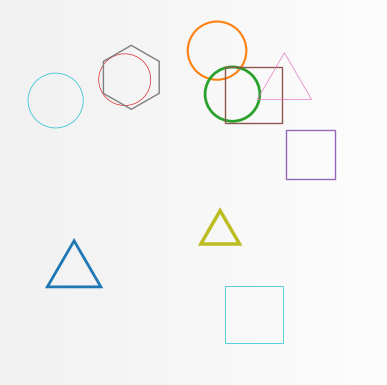[{"shape": "triangle", "thickness": 2, "radius": 0.4, "center": [0.191, 0.295]}, {"shape": "circle", "thickness": 1.5, "radius": 0.38, "center": [0.56, 0.869]}, {"shape": "circle", "thickness": 2, "radius": 0.35, "center": [0.6, 0.756]}, {"shape": "circle", "thickness": 0.5, "radius": 0.34, "center": [0.322, 0.793]}, {"shape": "square", "thickness": 1, "radius": 0.32, "center": [0.801, 0.599]}, {"shape": "square", "thickness": 1, "radius": 0.36, "center": [0.655, 0.753]}, {"shape": "triangle", "thickness": 0.5, "radius": 0.4, "center": [0.734, 0.782]}, {"shape": "hexagon", "thickness": 1, "radius": 0.42, "center": [0.339, 0.799]}, {"shape": "triangle", "thickness": 2.5, "radius": 0.29, "center": [0.568, 0.395]}, {"shape": "circle", "thickness": 0.5, "radius": 0.36, "center": [0.144, 0.739]}, {"shape": "square", "thickness": 0.5, "radius": 0.37, "center": [0.655, 0.184]}]